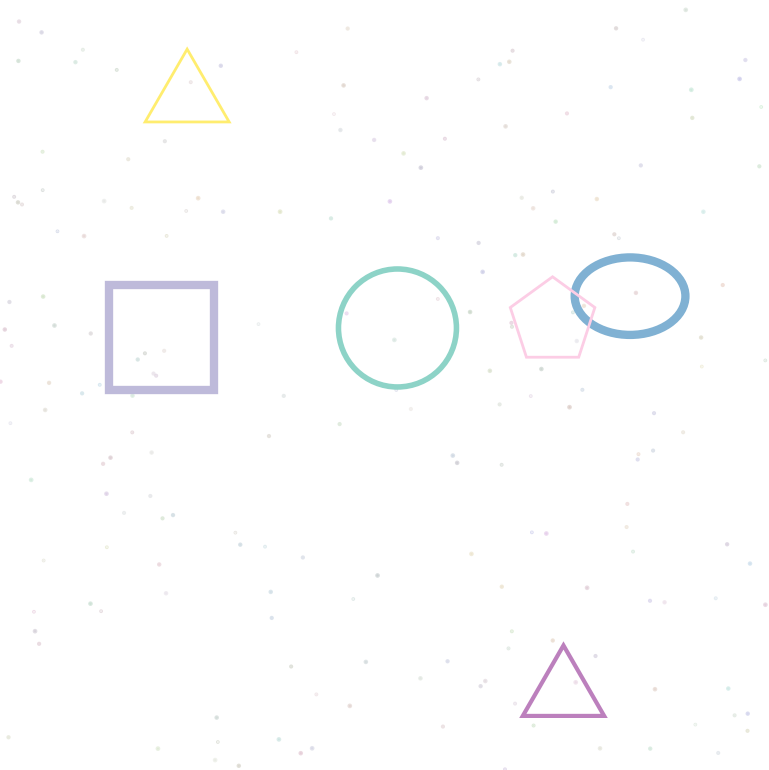[{"shape": "circle", "thickness": 2, "radius": 0.38, "center": [0.516, 0.574]}, {"shape": "square", "thickness": 3, "radius": 0.34, "center": [0.21, 0.562]}, {"shape": "oval", "thickness": 3, "radius": 0.36, "center": [0.818, 0.615]}, {"shape": "pentagon", "thickness": 1, "radius": 0.29, "center": [0.718, 0.583]}, {"shape": "triangle", "thickness": 1.5, "radius": 0.31, "center": [0.732, 0.101]}, {"shape": "triangle", "thickness": 1, "radius": 0.32, "center": [0.243, 0.873]}]